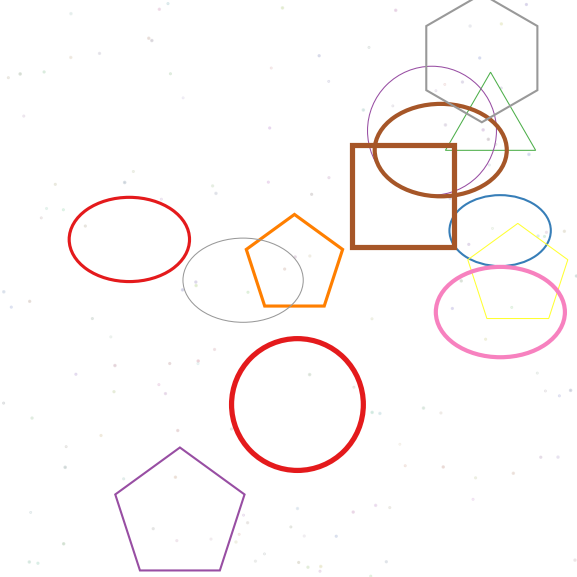[{"shape": "circle", "thickness": 2.5, "radius": 0.57, "center": [0.515, 0.299]}, {"shape": "oval", "thickness": 1.5, "radius": 0.52, "center": [0.224, 0.585]}, {"shape": "oval", "thickness": 1, "radius": 0.44, "center": [0.866, 0.6]}, {"shape": "triangle", "thickness": 0.5, "radius": 0.45, "center": [0.849, 0.784]}, {"shape": "pentagon", "thickness": 1, "radius": 0.59, "center": [0.312, 0.107]}, {"shape": "circle", "thickness": 0.5, "radius": 0.56, "center": [0.748, 0.773]}, {"shape": "pentagon", "thickness": 1.5, "radius": 0.44, "center": [0.51, 0.54]}, {"shape": "pentagon", "thickness": 0.5, "radius": 0.46, "center": [0.897, 0.521]}, {"shape": "square", "thickness": 2.5, "radius": 0.44, "center": [0.698, 0.66]}, {"shape": "oval", "thickness": 2, "radius": 0.57, "center": [0.763, 0.739]}, {"shape": "oval", "thickness": 2, "radius": 0.56, "center": [0.866, 0.459]}, {"shape": "oval", "thickness": 0.5, "radius": 0.52, "center": [0.421, 0.514]}, {"shape": "hexagon", "thickness": 1, "radius": 0.56, "center": [0.834, 0.898]}]